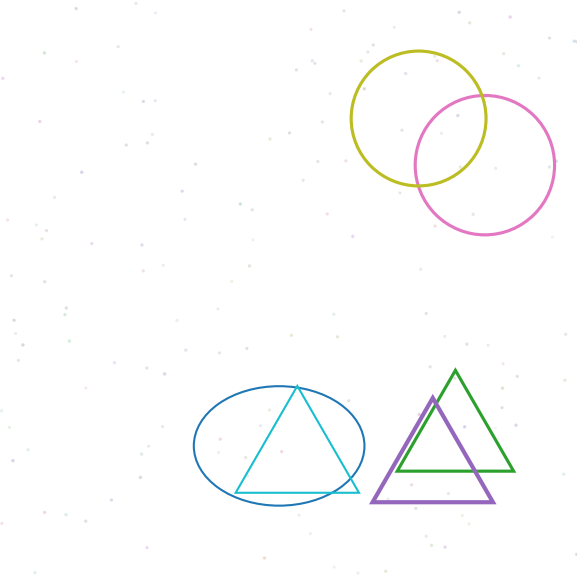[{"shape": "oval", "thickness": 1, "radius": 0.74, "center": [0.483, 0.227]}, {"shape": "triangle", "thickness": 1.5, "radius": 0.58, "center": [0.789, 0.241]}, {"shape": "triangle", "thickness": 2, "radius": 0.6, "center": [0.749, 0.19]}, {"shape": "circle", "thickness": 1.5, "radius": 0.6, "center": [0.84, 0.713]}, {"shape": "circle", "thickness": 1.5, "radius": 0.58, "center": [0.725, 0.794]}, {"shape": "triangle", "thickness": 1, "radius": 0.62, "center": [0.515, 0.208]}]